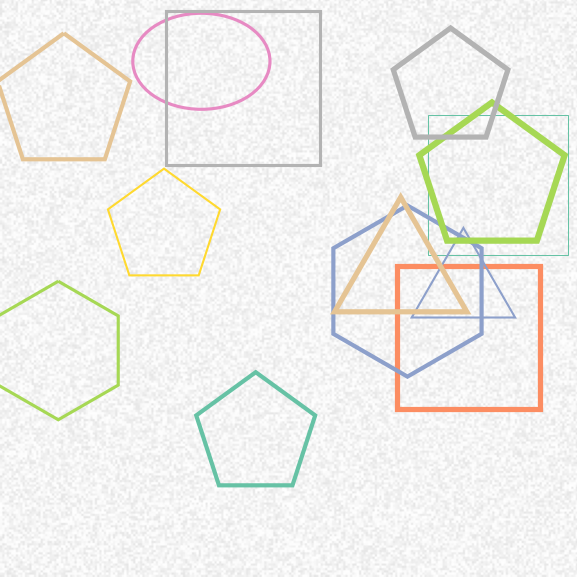[{"shape": "square", "thickness": 0.5, "radius": 0.61, "center": [0.863, 0.679]}, {"shape": "pentagon", "thickness": 2, "radius": 0.54, "center": [0.443, 0.246]}, {"shape": "square", "thickness": 2.5, "radius": 0.62, "center": [0.811, 0.415]}, {"shape": "triangle", "thickness": 1, "radius": 0.52, "center": [0.802, 0.501]}, {"shape": "hexagon", "thickness": 2, "radius": 0.74, "center": [0.706, 0.495]}, {"shape": "oval", "thickness": 1.5, "radius": 0.59, "center": [0.349, 0.893]}, {"shape": "hexagon", "thickness": 1.5, "radius": 0.6, "center": [0.101, 0.392]}, {"shape": "pentagon", "thickness": 3, "radius": 0.66, "center": [0.852, 0.689]}, {"shape": "pentagon", "thickness": 1, "radius": 0.51, "center": [0.284, 0.605]}, {"shape": "pentagon", "thickness": 2, "radius": 0.6, "center": [0.111, 0.821]}, {"shape": "triangle", "thickness": 2.5, "radius": 0.66, "center": [0.694, 0.525]}, {"shape": "pentagon", "thickness": 2.5, "radius": 0.52, "center": [0.78, 0.846]}, {"shape": "square", "thickness": 1.5, "radius": 0.67, "center": [0.421, 0.847]}]